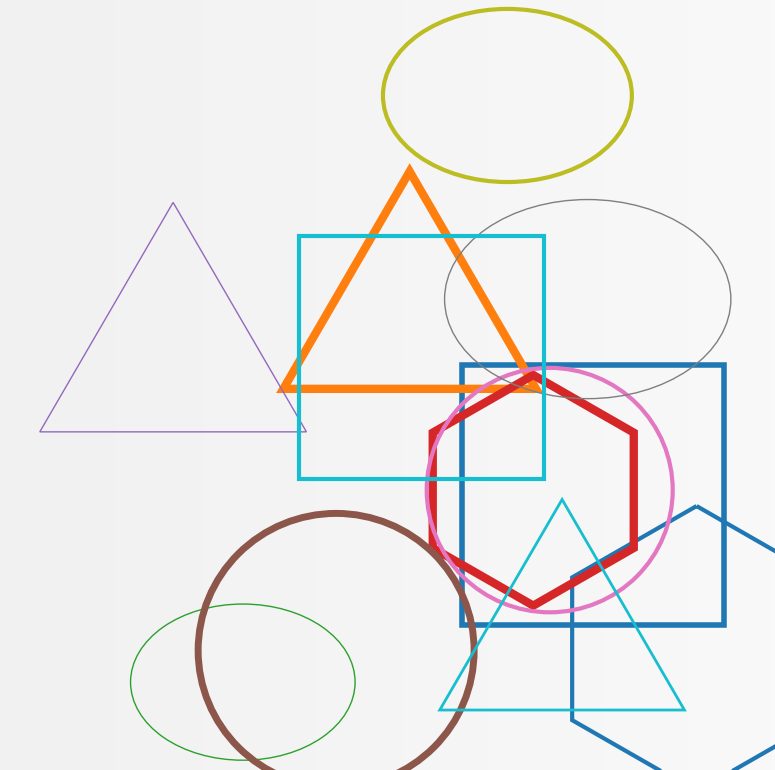[{"shape": "hexagon", "thickness": 1.5, "radius": 0.93, "center": [0.899, 0.157]}, {"shape": "square", "thickness": 2, "radius": 0.85, "center": [0.765, 0.357]}, {"shape": "triangle", "thickness": 3, "radius": 0.94, "center": [0.529, 0.589]}, {"shape": "oval", "thickness": 0.5, "radius": 0.72, "center": [0.313, 0.114]}, {"shape": "hexagon", "thickness": 3, "radius": 0.75, "center": [0.688, 0.363]}, {"shape": "triangle", "thickness": 0.5, "radius": 0.99, "center": [0.223, 0.538]}, {"shape": "circle", "thickness": 2.5, "radius": 0.89, "center": [0.434, 0.155]}, {"shape": "circle", "thickness": 1.5, "radius": 0.79, "center": [0.709, 0.364]}, {"shape": "oval", "thickness": 0.5, "radius": 0.92, "center": [0.758, 0.612]}, {"shape": "oval", "thickness": 1.5, "radius": 0.8, "center": [0.655, 0.876]}, {"shape": "triangle", "thickness": 1, "radius": 0.91, "center": [0.725, 0.169]}, {"shape": "square", "thickness": 1.5, "radius": 0.79, "center": [0.544, 0.536]}]